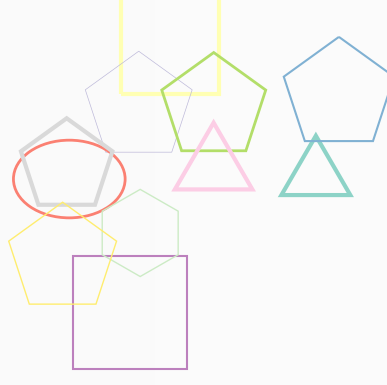[{"shape": "triangle", "thickness": 3, "radius": 0.51, "center": [0.815, 0.545]}, {"shape": "square", "thickness": 3, "radius": 0.63, "center": [0.439, 0.881]}, {"shape": "pentagon", "thickness": 0.5, "radius": 0.72, "center": [0.358, 0.722]}, {"shape": "oval", "thickness": 2, "radius": 0.72, "center": [0.179, 0.535]}, {"shape": "pentagon", "thickness": 1.5, "radius": 0.75, "center": [0.875, 0.755]}, {"shape": "pentagon", "thickness": 2, "radius": 0.71, "center": [0.552, 0.723]}, {"shape": "triangle", "thickness": 3, "radius": 0.58, "center": [0.551, 0.566]}, {"shape": "pentagon", "thickness": 3, "radius": 0.62, "center": [0.172, 0.569]}, {"shape": "square", "thickness": 1.5, "radius": 0.74, "center": [0.335, 0.188]}, {"shape": "hexagon", "thickness": 1, "radius": 0.57, "center": [0.362, 0.395]}, {"shape": "pentagon", "thickness": 1, "radius": 0.73, "center": [0.162, 0.328]}]